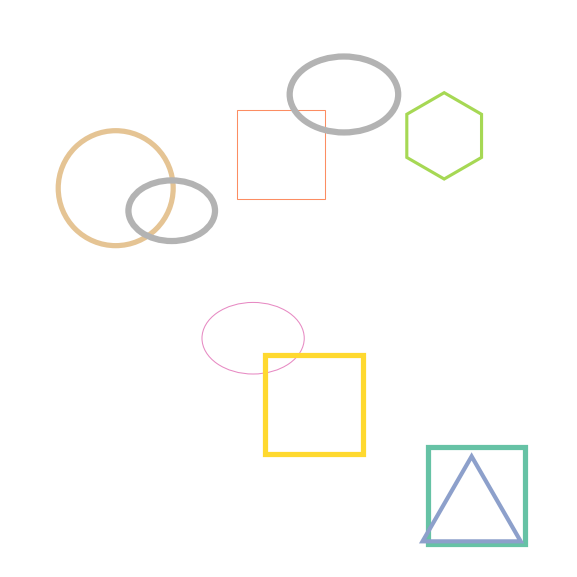[{"shape": "square", "thickness": 2.5, "radius": 0.42, "center": [0.825, 0.142]}, {"shape": "square", "thickness": 0.5, "radius": 0.38, "center": [0.487, 0.732]}, {"shape": "triangle", "thickness": 2, "radius": 0.49, "center": [0.817, 0.111]}, {"shape": "oval", "thickness": 0.5, "radius": 0.44, "center": [0.438, 0.413]}, {"shape": "hexagon", "thickness": 1.5, "radius": 0.37, "center": [0.769, 0.764]}, {"shape": "square", "thickness": 2.5, "radius": 0.43, "center": [0.543, 0.299]}, {"shape": "circle", "thickness": 2.5, "radius": 0.5, "center": [0.2, 0.673]}, {"shape": "oval", "thickness": 3, "radius": 0.47, "center": [0.596, 0.836]}, {"shape": "oval", "thickness": 3, "radius": 0.37, "center": [0.297, 0.634]}]